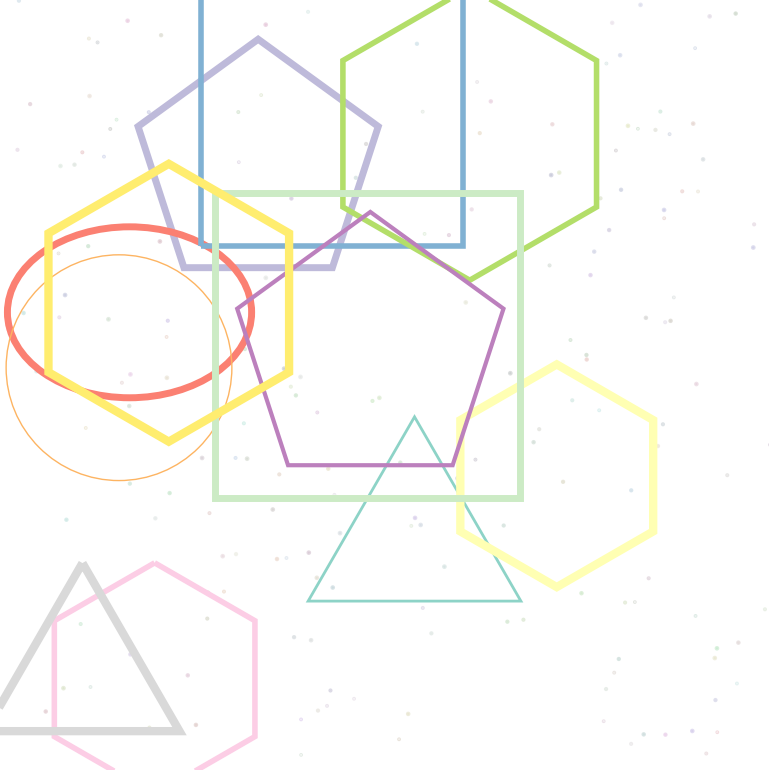[{"shape": "triangle", "thickness": 1, "radius": 0.8, "center": [0.538, 0.299]}, {"shape": "hexagon", "thickness": 3, "radius": 0.72, "center": [0.723, 0.382]}, {"shape": "pentagon", "thickness": 2.5, "radius": 0.82, "center": [0.335, 0.785]}, {"shape": "oval", "thickness": 2.5, "radius": 0.79, "center": [0.168, 0.594]}, {"shape": "square", "thickness": 2, "radius": 0.85, "center": [0.431, 0.851]}, {"shape": "circle", "thickness": 0.5, "radius": 0.73, "center": [0.155, 0.522]}, {"shape": "hexagon", "thickness": 2, "radius": 0.95, "center": [0.61, 0.826]}, {"shape": "hexagon", "thickness": 2, "radius": 0.75, "center": [0.201, 0.119]}, {"shape": "triangle", "thickness": 3, "radius": 0.73, "center": [0.107, 0.123]}, {"shape": "pentagon", "thickness": 1.5, "radius": 0.91, "center": [0.481, 0.543]}, {"shape": "square", "thickness": 2.5, "radius": 0.99, "center": [0.477, 0.551]}, {"shape": "hexagon", "thickness": 3, "radius": 0.9, "center": [0.219, 0.607]}]